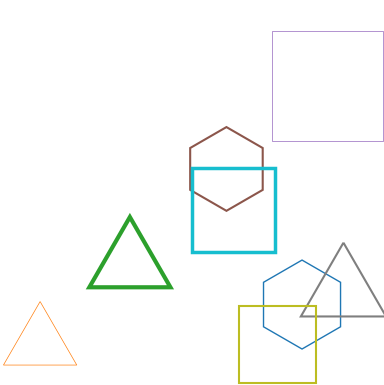[{"shape": "hexagon", "thickness": 1, "radius": 0.58, "center": [0.784, 0.209]}, {"shape": "triangle", "thickness": 0.5, "radius": 0.55, "center": [0.104, 0.107]}, {"shape": "triangle", "thickness": 3, "radius": 0.61, "center": [0.337, 0.315]}, {"shape": "square", "thickness": 0.5, "radius": 0.72, "center": [0.851, 0.777]}, {"shape": "hexagon", "thickness": 1.5, "radius": 0.54, "center": [0.588, 0.561]}, {"shape": "triangle", "thickness": 1.5, "radius": 0.64, "center": [0.892, 0.242]}, {"shape": "square", "thickness": 1.5, "radius": 0.5, "center": [0.72, 0.105]}, {"shape": "square", "thickness": 2.5, "radius": 0.54, "center": [0.606, 0.454]}]